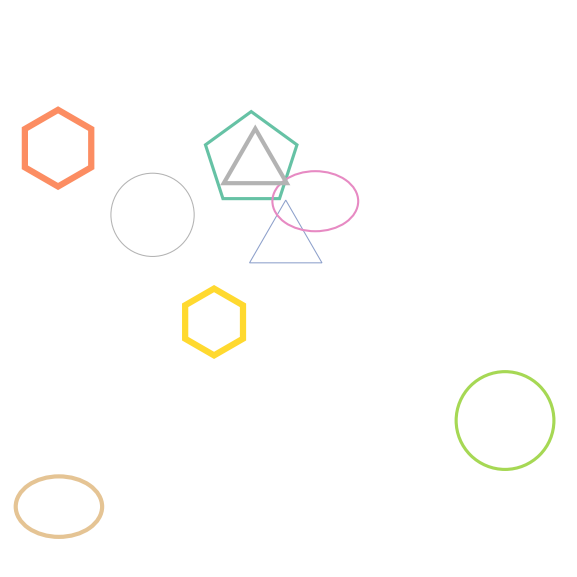[{"shape": "pentagon", "thickness": 1.5, "radius": 0.42, "center": [0.435, 0.723]}, {"shape": "hexagon", "thickness": 3, "radius": 0.33, "center": [0.101, 0.743]}, {"shape": "triangle", "thickness": 0.5, "radius": 0.36, "center": [0.495, 0.58]}, {"shape": "oval", "thickness": 1, "radius": 0.37, "center": [0.546, 0.651]}, {"shape": "circle", "thickness": 1.5, "radius": 0.42, "center": [0.875, 0.271]}, {"shape": "hexagon", "thickness": 3, "radius": 0.29, "center": [0.371, 0.442]}, {"shape": "oval", "thickness": 2, "radius": 0.37, "center": [0.102, 0.122]}, {"shape": "circle", "thickness": 0.5, "radius": 0.36, "center": [0.264, 0.627]}, {"shape": "triangle", "thickness": 2, "radius": 0.31, "center": [0.442, 0.713]}]